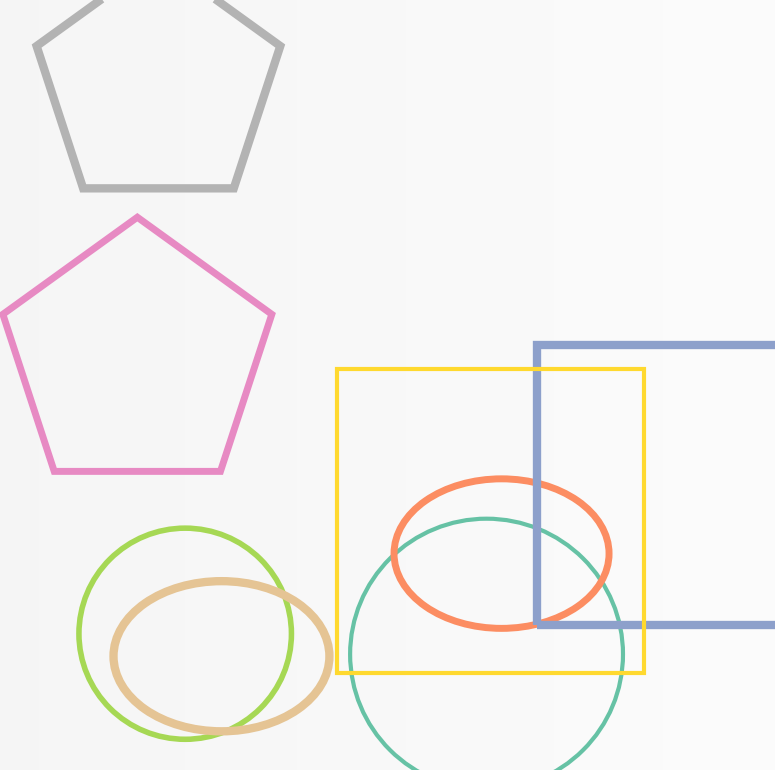[{"shape": "circle", "thickness": 1.5, "radius": 0.88, "center": [0.628, 0.15]}, {"shape": "oval", "thickness": 2.5, "radius": 0.69, "center": [0.647, 0.281]}, {"shape": "square", "thickness": 3, "radius": 0.91, "center": [0.875, 0.37]}, {"shape": "pentagon", "thickness": 2.5, "radius": 0.91, "center": [0.177, 0.535]}, {"shape": "circle", "thickness": 2, "radius": 0.69, "center": [0.239, 0.177]}, {"shape": "square", "thickness": 1.5, "radius": 0.99, "center": [0.633, 0.324]}, {"shape": "oval", "thickness": 3, "radius": 0.7, "center": [0.286, 0.148]}, {"shape": "pentagon", "thickness": 3, "radius": 0.83, "center": [0.204, 0.889]}]